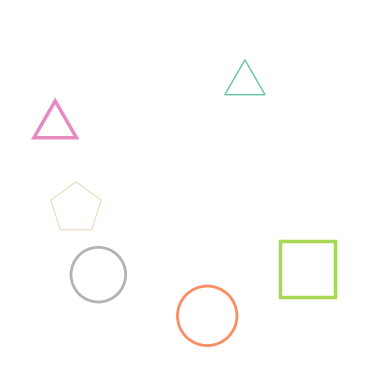[{"shape": "triangle", "thickness": 1, "radius": 0.3, "center": [0.636, 0.784]}, {"shape": "circle", "thickness": 2, "radius": 0.39, "center": [0.538, 0.18]}, {"shape": "triangle", "thickness": 2.5, "radius": 0.32, "center": [0.143, 0.674]}, {"shape": "square", "thickness": 2.5, "radius": 0.36, "center": [0.799, 0.302]}, {"shape": "pentagon", "thickness": 0.5, "radius": 0.34, "center": [0.197, 0.459]}, {"shape": "circle", "thickness": 2, "radius": 0.36, "center": [0.255, 0.287]}]